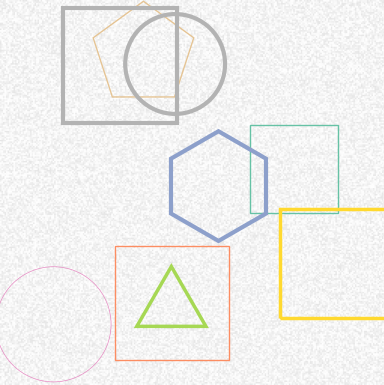[{"shape": "square", "thickness": 1, "radius": 0.57, "center": [0.764, 0.56]}, {"shape": "square", "thickness": 1, "radius": 0.74, "center": [0.448, 0.213]}, {"shape": "hexagon", "thickness": 3, "radius": 0.71, "center": [0.568, 0.517]}, {"shape": "circle", "thickness": 0.5, "radius": 0.75, "center": [0.139, 0.158]}, {"shape": "triangle", "thickness": 2.5, "radius": 0.52, "center": [0.445, 0.204]}, {"shape": "square", "thickness": 2.5, "radius": 0.71, "center": [0.87, 0.315]}, {"shape": "pentagon", "thickness": 1, "radius": 0.69, "center": [0.373, 0.859]}, {"shape": "circle", "thickness": 3, "radius": 0.65, "center": [0.455, 0.834]}, {"shape": "square", "thickness": 3, "radius": 0.74, "center": [0.312, 0.83]}]